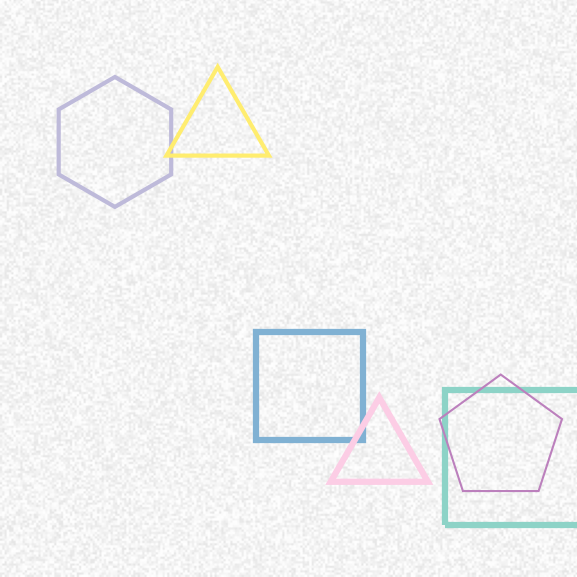[{"shape": "square", "thickness": 3, "radius": 0.58, "center": [0.888, 0.207]}, {"shape": "hexagon", "thickness": 2, "radius": 0.56, "center": [0.199, 0.753]}, {"shape": "square", "thickness": 3, "radius": 0.47, "center": [0.536, 0.331]}, {"shape": "triangle", "thickness": 3, "radius": 0.49, "center": [0.657, 0.214]}, {"shape": "pentagon", "thickness": 1, "radius": 0.56, "center": [0.867, 0.239]}, {"shape": "triangle", "thickness": 2, "radius": 0.51, "center": [0.377, 0.781]}]